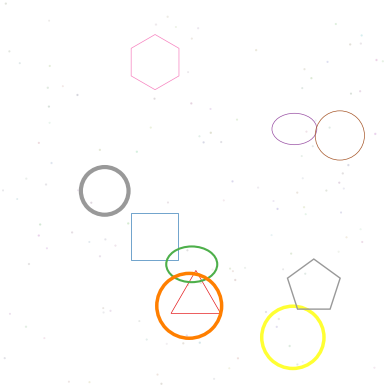[{"shape": "triangle", "thickness": 0.5, "radius": 0.37, "center": [0.509, 0.223]}, {"shape": "square", "thickness": 0.5, "radius": 0.31, "center": [0.402, 0.386]}, {"shape": "oval", "thickness": 1.5, "radius": 0.33, "center": [0.498, 0.313]}, {"shape": "oval", "thickness": 0.5, "radius": 0.29, "center": [0.765, 0.665]}, {"shape": "circle", "thickness": 2.5, "radius": 0.42, "center": [0.491, 0.206]}, {"shape": "circle", "thickness": 2.5, "radius": 0.4, "center": [0.761, 0.124]}, {"shape": "circle", "thickness": 0.5, "radius": 0.32, "center": [0.883, 0.648]}, {"shape": "hexagon", "thickness": 0.5, "radius": 0.36, "center": [0.403, 0.839]}, {"shape": "pentagon", "thickness": 1, "radius": 0.36, "center": [0.815, 0.255]}, {"shape": "circle", "thickness": 3, "radius": 0.31, "center": [0.272, 0.504]}]